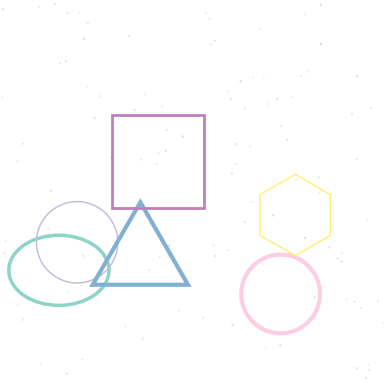[{"shape": "oval", "thickness": 2.5, "radius": 0.65, "center": [0.153, 0.298]}, {"shape": "circle", "thickness": 1, "radius": 0.53, "center": [0.2, 0.371]}, {"shape": "triangle", "thickness": 3, "radius": 0.71, "center": [0.365, 0.332]}, {"shape": "circle", "thickness": 3, "radius": 0.51, "center": [0.729, 0.237]}, {"shape": "square", "thickness": 2, "radius": 0.6, "center": [0.411, 0.581]}, {"shape": "hexagon", "thickness": 1, "radius": 0.53, "center": [0.767, 0.442]}]